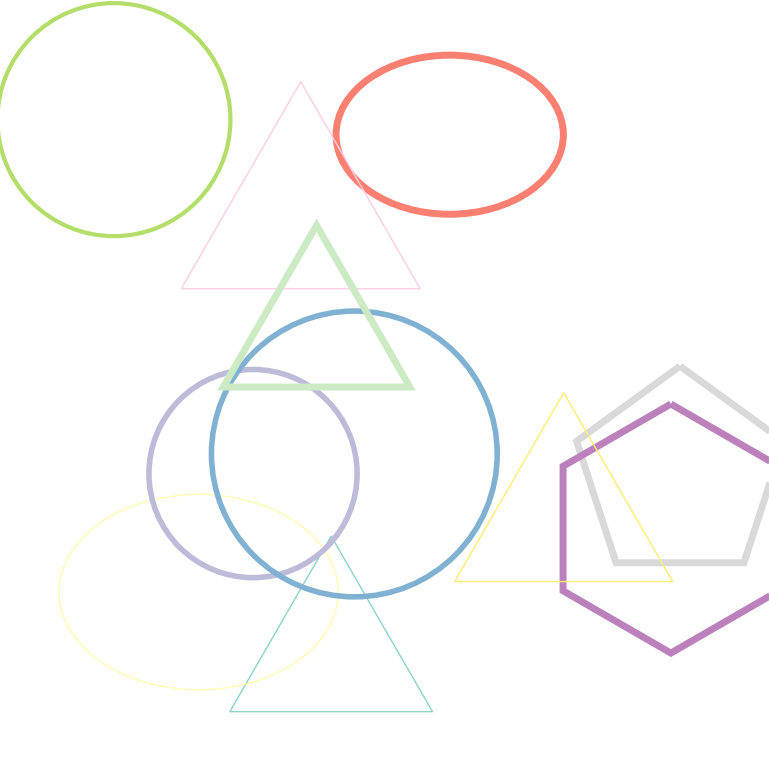[{"shape": "triangle", "thickness": 0.5, "radius": 0.76, "center": [0.43, 0.152]}, {"shape": "oval", "thickness": 0.5, "radius": 0.91, "center": [0.258, 0.231]}, {"shape": "circle", "thickness": 2, "radius": 0.68, "center": [0.329, 0.385]}, {"shape": "oval", "thickness": 2.5, "radius": 0.74, "center": [0.584, 0.825]}, {"shape": "circle", "thickness": 2, "radius": 0.93, "center": [0.46, 0.41]}, {"shape": "circle", "thickness": 1.5, "radius": 0.76, "center": [0.148, 0.845]}, {"shape": "triangle", "thickness": 0.5, "radius": 0.9, "center": [0.391, 0.715]}, {"shape": "pentagon", "thickness": 2.5, "radius": 0.71, "center": [0.883, 0.383]}, {"shape": "hexagon", "thickness": 2.5, "radius": 0.81, "center": [0.871, 0.314]}, {"shape": "triangle", "thickness": 2.5, "radius": 0.7, "center": [0.411, 0.567]}, {"shape": "triangle", "thickness": 0.5, "radius": 0.82, "center": [0.732, 0.326]}]